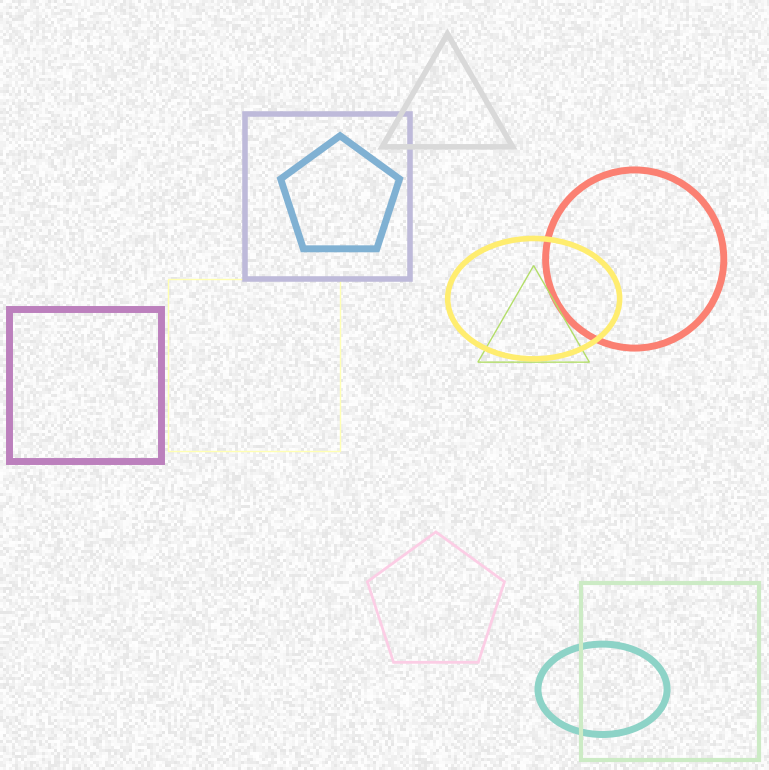[{"shape": "oval", "thickness": 2.5, "radius": 0.42, "center": [0.783, 0.105]}, {"shape": "square", "thickness": 0.5, "radius": 0.56, "center": [0.33, 0.526]}, {"shape": "square", "thickness": 2, "radius": 0.54, "center": [0.426, 0.744]}, {"shape": "circle", "thickness": 2.5, "radius": 0.58, "center": [0.824, 0.664]}, {"shape": "pentagon", "thickness": 2.5, "radius": 0.41, "center": [0.442, 0.743]}, {"shape": "triangle", "thickness": 0.5, "radius": 0.42, "center": [0.693, 0.571]}, {"shape": "pentagon", "thickness": 1, "radius": 0.47, "center": [0.566, 0.216]}, {"shape": "triangle", "thickness": 2, "radius": 0.49, "center": [0.581, 0.858]}, {"shape": "square", "thickness": 2.5, "radius": 0.49, "center": [0.11, 0.5]}, {"shape": "square", "thickness": 1.5, "radius": 0.58, "center": [0.87, 0.128]}, {"shape": "oval", "thickness": 2, "radius": 0.56, "center": [0.693, 0.612]}]